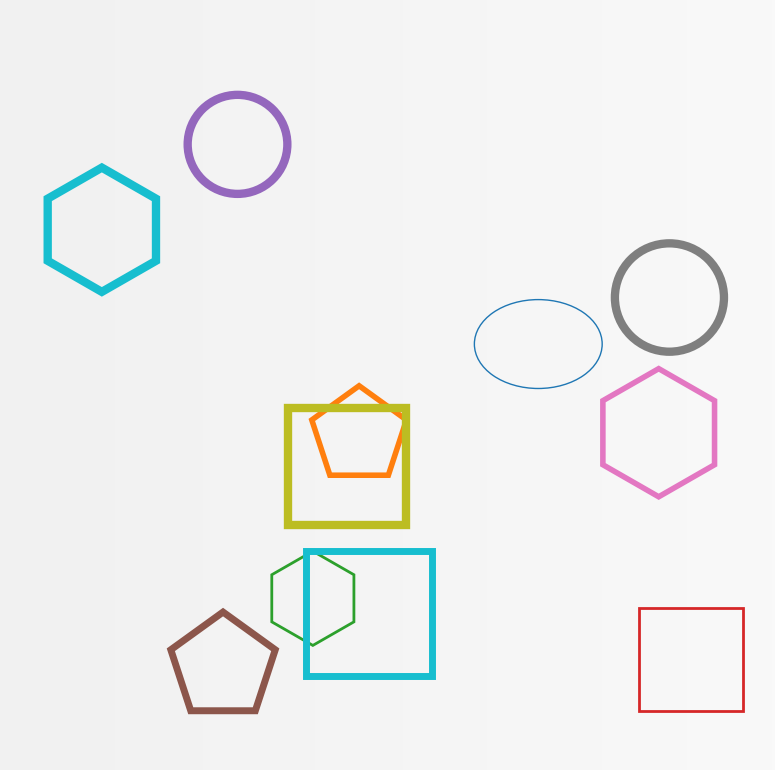[{"shape": "oval", "thickness": 0.5, "radius": 0.41, "center": [0.695, 0.553]}, {"shape": "pentagon", "thickness": 2, "radius": 0.32, "center": [0.463, 0.435]}, {"shape": "hexagon", "thickness": 1, "radius": 0.31, "center": [0.404, 0.223]}, {"shape": "square", "thickness": 1, "radius": 0.34, "center": [0.892, 0.143]}, {"shape": "circle", "thickness": 3, "radius": 0.32, "center": [0.306, 0.813]}, {"shape": "pentagon", "thickness": 2.5, "radius": 0.35, "center": [0.288, 0.134]}, {"shape": "hexagon", "thickness": 2, "radius": 0.42, "center": [0.85, 0.438]}, {"shape": "circle", "thickness": 3, "radius": 0.35, "center": [0.864, 0.614]}, {"shape": "square", "thickness": 3, "radius": 0.38, "center": [0.448, 0.394]}, {"shape": "square", "thickness": 2.5, "radius": 0.41, "center": [0.476, 0.203]}, {"shape": "hexagon", "thickness": 3, "radius": 0.4, "center": [0.131, 0.702]}]